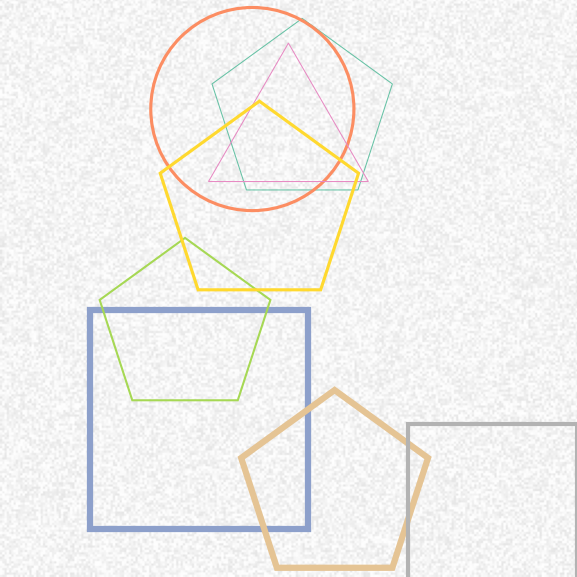[{"shape": "pentagon", "thickness": 0.5, "radius": 0.82, "center": [0.523, 0.803]}, {"shape": "circle", "thickness": 1.5, "radius": 0.88, "center": [0.437, 0.81]}, {"shape": "square", "thickness": 3, "radius": 0.95, "center": [0.344, 0.273]}, {"shape": "triangle", "thickness": 0.5, "radius": 0.8, "center": [0.499, 0.765]}, {"shape": "pentagon", "thickness": 1, "radius": 0.78, "center": [0.32, 0.432]}, {"shape": "pentagon", "thickness": 1.5, "radius": 0.9, "center": [0.449, 0.643]}, {"shape": "pentagon", "thickness": 3, "radius": 0.85, "center": [0.579, 0.154]}, {"shape": "square", "thickness": 2, "radius": 0.73, "center": [0.853, 0.118]}]